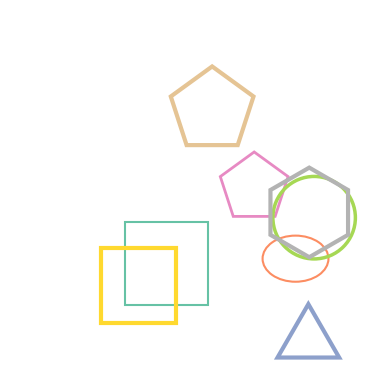[{"shape": "square", "thickness": 1.5, "radius": 0.54, "center": [0.433, 0.316]}, {"shape": "oval", "thickness": 1.5, "radius": 0.43, "center": [0.768, 0.328]}, {"shape": "triangle", "thickness": 3, "radius": 0.46, "center": [0.801, 0.118]}, {"shape": "pentagon", "thickness": 2, "radius": 0.46, "center": [0.66, 0.513]}, {"shape": "circle", "thickness": 2.5, "radius": 0.54, "center": [0.816, 0.435]}, {"shape": "square", "thickness": 3, "radius": 0.48, "center": [0.36, 0.259]}, {"shape": "pentagon", "thickness": 3, "radius": 0.56, "center": [0.551, 0.714]}, {"shape": "hexagon", "thickness": 3, "radius": 0.58, "center": [0.803, 0.448]}]